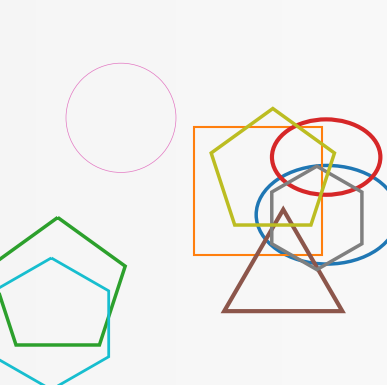[{"shape": "oval", "thickness": 2.5, "radius": 0.91, "center": [0.844, 0.442]}, {"shape": "square", "thickness": 1.5, "radius": 0.83, "center": [0.666, 0.505]}, {"shape": "pentagon", "thickness": 2.5, "radius": 0.92, "center": [0.149, 0.252]}, {"shape": "oval", "thickness": 3, "radius": 0.7, "center": [0.842, 0.592]}, {"shape": "triangle", "thickness": 3, "radius": 0.88, "center": [0.731, 0.28]}, {"shape": "circle", "thickness": 0.5, "radius": 0.71, "center": [0.312, 0.694]}, {"shape": "hexagon", "thickness": 2.5, "radius": 0.67, "center": [0.818, 0.434]}, {"shape": "pentagon", "thickness": 2.5, "radius": 0.84, "center": [0.704, 0.551]}, {"shape": "hexagon", "thickness": 2, "radius": 0.86, "center": [0.132, 0.159]}]